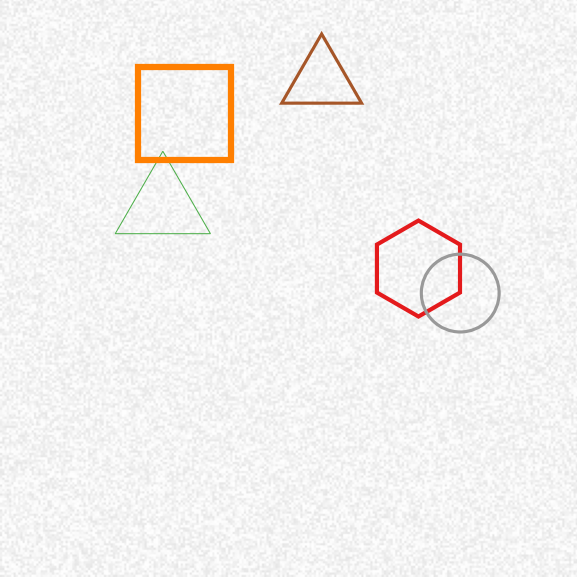[{"shape": "hexagon", "thickness": 2, "radius": 0.42, "center": [0.725, 0.534]}, {"shape": "triangle", "thickness": 0.5, "radius": 0.48, "center": [0.282, 0.642]}, {"shape": "square", "thickness": 3, "radius": 0.4, "center": [0.319, 0.803]}, {"shape": "triangle", "thickness": 1.5, "radius": 0.4, "center": [0.557, 0.86]}, {"shape": "circle", "thickness": 1.5, "radius": 0.34, "center": [0.797, 0.492]}]